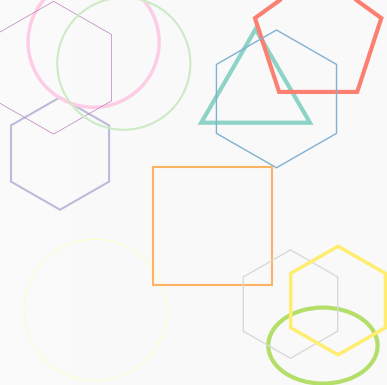[{"shape": "triangle", "thickness": 3, "radius": 0.81, "center": [0.66, 0.762]}, {"shape": "circle", "thickness": 0.5, "radius": 0.92, "center": [0.246, 0.195]}, {"shape": "hexagon", "thickness": 1.5, "radius": 0.73, "center": [0.155, 0.601]}, {"shape": "pentagon", "thickness": 3, "radius": 0.86, "center": [0.821, 0.9]}, {"shape": "hexagon", "thickness": 1, "radius": 0.89, "center": [0.713, 0.743]}, {"shape": "square", "thickness": 1.5, "radius": 0.77, "center": [0.549, 0.413]}, {"shape": "oval", "thickness": 3, "radius": 0.71, "center": [0.833, 0.102]}, {"shape": "circle", "thickness": 2.5, "radius": 0.85, "center": [0.242, 0.891]}, {"shape": "hexagon", "thickness": 1, "radius": 0.7, "center": [0.75, 0.21]}, {"shape": "hexagon", "thickness": 0.5, "radius": 0.86, "center": [0.138, 0.824]}, {"shape": "circle", "thickness": 1.5, "radius": 0.86, "center": [0.32, 0.835]}, {"shape": "hexagon", "thickness": 2.5, "radius": 0.71, "center": [0.872, 0.219]}]